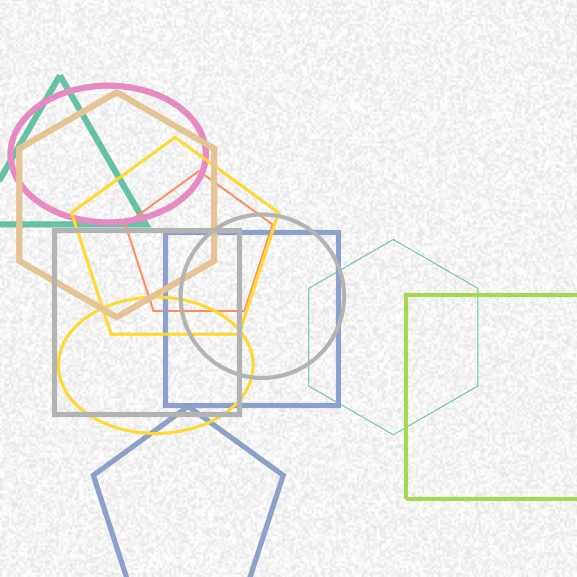[{"shape": "triangle", "thickness": 3, "radius": 0.86, "center": [0.104, 0.697]}, {"shape": "hexagon", "thickness": 0.5, "radius": 0.85, "center": [0.681, 0.415]}, {"shape": "pentagon", "thickness": 1, "radius": 0.67, "center": [0.344, 0.569]}, {"shape": "pentagon", "thickness": 2.5, "radius": 0.86, "center": [0.326, 0.123]}, {"shape": "square", "thickness": 2.5, "radius": 0.75, "center": [0.436, 0.448]}, {"shape": "oval", "thickness": 3, "radius": 0.85, "center": [0.187, 0.732]}, {"shape": "square", "thickness": 2, "radius": 0.88, "center": [0.879, 0.312]}, {"shape": "pentagon", "thickness": 1.5, "radius": 0.94, "center": [0.303, 0.573]}, {"shape": "oval", "thickness": 1.5, "radius": 0.84, "center": [0.27, 0.367]}, {"shape": "hexagon", "thickness": 3, "radius": 0.97, "center": [0.202, 0.645]}, {"shape": "square", "thickness": 2.5, "radius": 0.8, "center": [0.254, 0.442]}, {"shape": "circle", "thickness": 2, "radius": 0.71, "center": [0.454, 0.486]}]